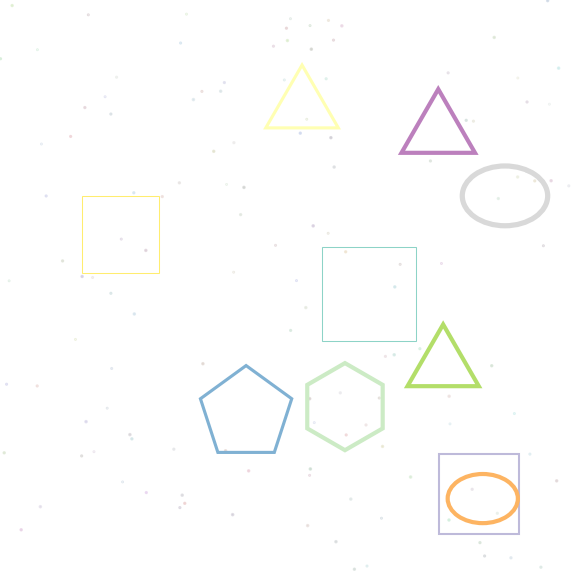[{"shape": "square", "thickness": 0.5, "radius": 0.41, "center": [0.639, 0.49]}, {"shape": "triangle", "thickness": 1.5, "radius": 0.36, "center": [0.523, 0.814]}, {"shape": "square", "thickness": 1, "radius": 0.35, "center": [0.829, 0.144]}, {"shape": "pentagon", "thickness": 1.5, "radius": 0.42, "center": [0.426, 0.283]}, {"shape": "oval", "thickness": 2, "radius": 0.3, "center": [0.836, 0.136]}, {"shape": "triangle", "thickness": 2, "radius": 0.36, "center": [0.767, 0.366]}, {"shape": "oval", "thickness": 2.5, "radius": 0.37, "center": [0.874, 0.66]}, {"shape": "triangle", "thickness": 2, "radius": 0.37, "center": [0.759, 0.771]}, {"shape": "hexagon", "thickness": 2, "radius": 0.38, "center": [0.597, 0.295]}, {"shape": "square", "thickness": 0.5, "radius": 0.33, "center": [0.208, 0.594]}]